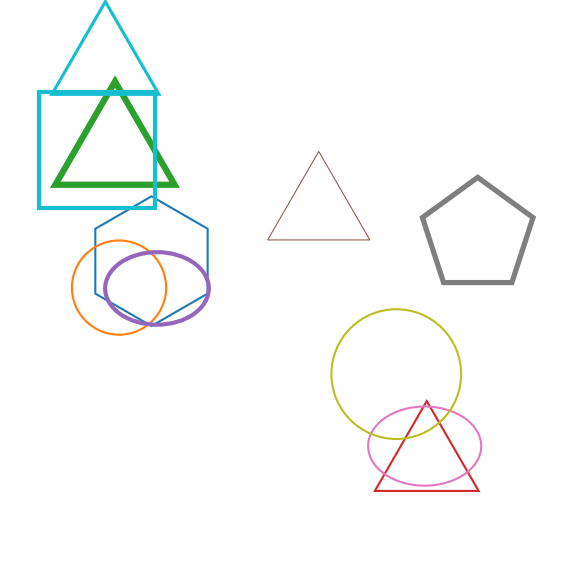[{"shape": "hexagon", "thickness": 1, "radius": 0.56, "center": [0.262, 0.547]}, {"shape": "circle", "thickness": 1, "radius": 0.41, "center": [0.206, 0.501]}, {"shape": "triangle", "thickness": 3, "radius": 0.6, "center": [0.199, 0.739]}, {"shape": "triangle", "thickness": 1, "radius": 0.52, "center": [0.739, 0.201]}, {"shape": "oval", "thickness": 2, "radius": 0.45, "center": [0.272, 0.5]}, {"shape": "triangle", "thickness": 0.5, "radius": 0.51, "center": [0.552, 0.635]}, {"shape": "oval", "thickness": 1, "radius": 0.49, "center": [0.735, 0.227]}, {"shape": "pentagon", "thickness": 2.5, "radius": 0.5, "center": [0.827, 0.591]}, {"shape": "circle", "thickness": 1, "radius": 0.56, "center": [0.686, 0.351]}, {"shape": "square", "thickness": 2, "radius": 0.5, "center": [0.167, 0.739]}, {"shape": "triangle", "thickness": 1.5, "radius": 0.54, "center": [0.182, 0.889]}]